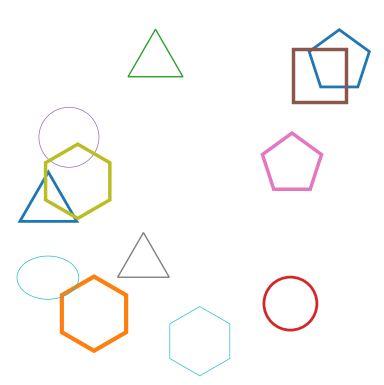[{"shape": "pentagon", "thickness": 2, "radius": 0.41, "center": [0.881, 0.841]}, {"shape": "triangle", "thickness": 2, "radius": 0.43, "center": [0.126, 0.468]}, {"shape": "hexagon", "thickness": 3, "radius": 0.48, "center": [0.244, 0.185]}, {"shape": "triangle", "thickness": 1, "radius": 0.41, "center": [0.404, 0.842]}, {"shape": "circle", "thickness": 2, "radius": 0.34, "center": [0.754, 0.211]}, {"shape": "circle", "thickness": 0.5, "radius": 0.39, "center": [0.179, 0.643]}, {"shape": "square", "thickness": 2.5, "radius": 0.34, "center": [0.831, 0.804]}, {"shape": "pentagon", "thickness": 2.5, "radius": 0.4, "center": [0.758, 0.574]}, {"shape": "triangle", "thickness": 1, "radius": 0.39, "center": [0.373, 0.319]}, {"shape": "hexagon", "thickness": 2.5, "radius": 0.48, "center": [0.202, 0.529]}, {"shape": "hexagon", "thickness": 0.5, "radius": 0.45, "center": [0.519, 0.114]}, {"shape": "oval", "thickness": 0.5, "radius": 0.4, "center": [0.124, 0.279]}]